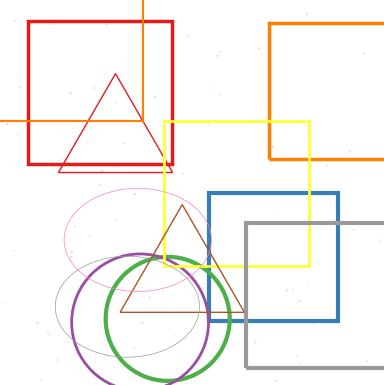[{"shape": "square", "thickness": 2.5, "radius": 0.93, "center": [0.259, 0.76]}, {"shape": "triangle", "thickness": 1, "radius": 0.86, "center": [0.3, 0.637]}, {"shape": "square", "thickness": 3, "radius": 0.83, "center": [0.711, 0.333]}, {"shape": "circle", "thickness": 3, "radius": 0.81, "center": [0.436, 0.172]}, {"shape": "circle", "thickness": 2, "radius": 0.89, "center": [0.364, 0.163]}, {"shape": "square", "thickness": 1.5, "radius": 0.98, "center": [0.175, 0.881]}, {"shape": "square", "thickness": 2.5, "radius": 0.89, "center": [0.876, 0.764]}, {"shape": "square", "thickness": 2, "radius": 0.94, "center": [0.613, 0.497]}, {"shape": "triangle", "thickness": 1, "radius": 0.93, "center": [0.473, 0.282]}, {"shape": "oval", "thickness": 0.5, "radius": 0.96, "center": [0.358, 0.377]}, {"shape": "square", "thickness": 3, "radius": 0.95, "center": [0.828, 0.232]}, {"shape": "oval", "thickness": 0.5, "radius": 0.94, "center": [0.331, 0.203]}]